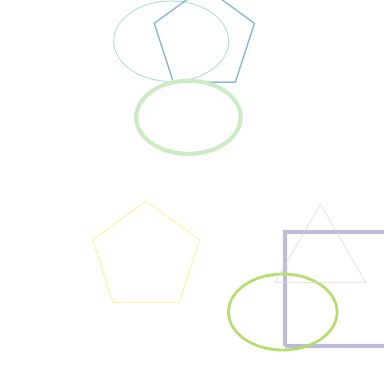[{"shape": "oval", "thickness": 0.5, "radius": 0.75, "center": [0.445, 0.893]}, {"shape": "square", "thickness": 3, "radius": 0.74, "center": [0.889, 0.249]}, {"shape": "pentagon", "thickness": 1, "radius": 0.68, "center": [0.531, 0.897]}, {"shape": "oval", "thickness": 2, "radius": 0.71, "center": [0.734, 0.189]}, {"shape": "triangle", "thickness": 0.5, "radius": 0.68, "center": [0.832, 0.334]}, {"shape": "oval", "thickness": 3, "radius": 0.68, "center": [0.489, 0.695]}, {"shape": "pentagon", "thickness": 0.5, "radius": 0.73, "center": [0.379, 0.332]}]